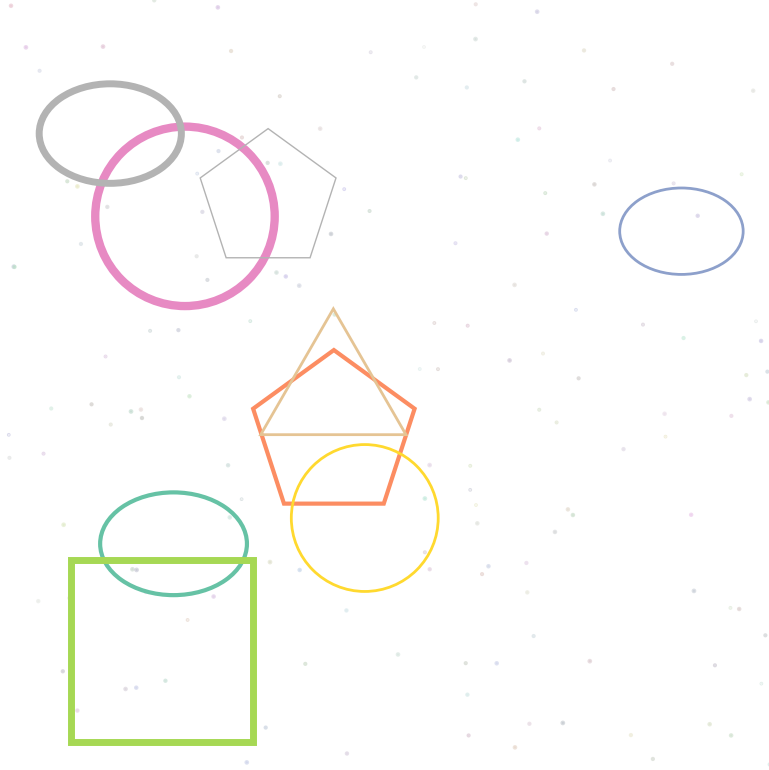[{"shape": "oval", "thickness": 1.5, "radius": 0.48, "center": [0.225, 0.294]}, {"shape": "pentagon", "thickness": 1.5, "radius": 0.55, "center": [0.434, 0.435]}, {"shape": "oval", "thickness": 1, "radius": 0.4, "center": [0.885, 0.7]}, {"shape": "circle", "thickness": 3, "radius": 0.58, "center": [0.24, 0.719]}, {"shape": "square", "thickness": 2.5, "radius": 0.59, "center": [0.211, 0.155]}, {"shape": "circle", "thickness": 1, "radius": 0.48, "center": [0.474, 0.327]}, {"shape": "triangle", "thickness": 1, "radius": 0.54, "center": [0.433, 0.49]}, {"shape": "oval", "thickness": 2.5, "radius": 0.46, "center": [0.143, 0.827]}, {"shape": "pentagon", "thickness": 0.5, "radius": 0.46, "center": [0.348, 0.74]}]